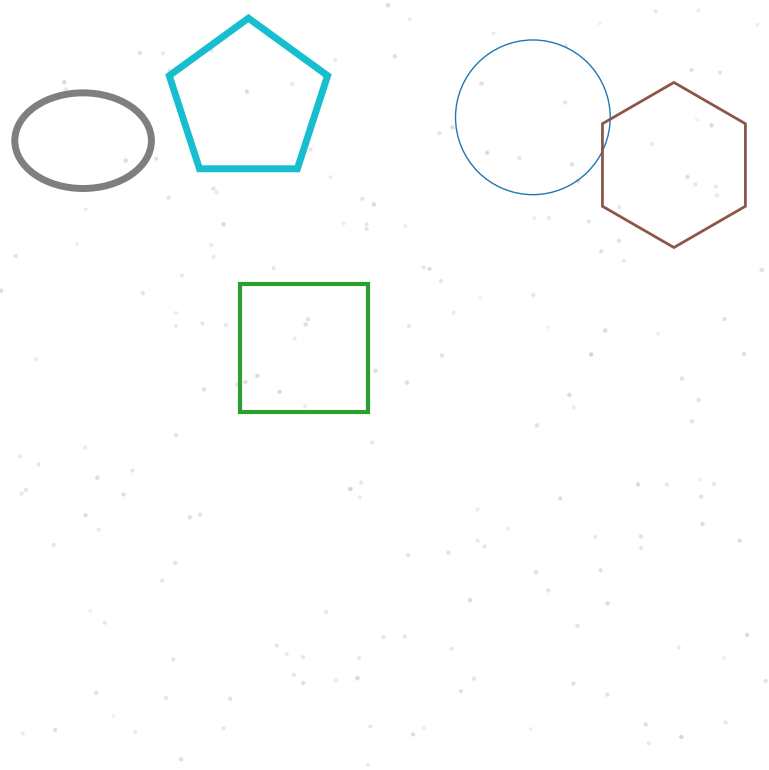[{"shape": "circle", "thickness": 0.5, "radius": 0.5, "center": [0.692, 0.848]}, {"shape": "square", "thickness": 1.5, "radius": 0.42, "center": [0.395, 0.548]}, {"shape": "hexagon", "thickness": 1, "radius": 0.54, "center": [0.875, 0.786]}, {"shape": "oval", "thickness": 2.5, "radius": 0.44, "center": [0.108, 0.817]}, {"shape": "pentagon", "thickness": 2.5, "radius": 0.54, "center": [0.323, 0.868]}]